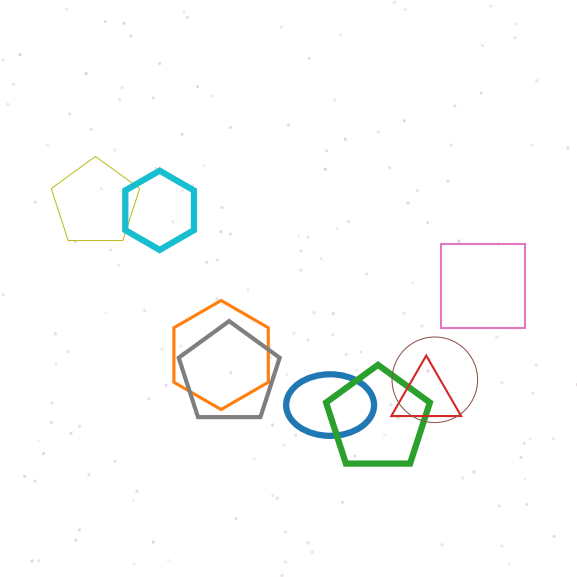[{"shape": "oval", "thickness": 3, "radius": 0.38, "center": [0.572, 0.298]}, {"shape": "hexagon", "thickness": 1.5, "radius": 0.47, "center": [0.383, 0.384]}, {"shape": "pentagon", "thickness": 3, "radius": 0.47, "center": [0.655, 0.273]}, {"shape": "triangle", "thickness": 1, "radius": 0.35, "center": [0.738, 0.314]}, {"shape": "circle", "thickness": 0.5, "radius": 0.37, "center": [0.753, 0.342]}, {"shape": "square", "thickness": 1, "radius": 0.36, "center": [0.837, 0.504]}, {"shape": "pentagon", "thickness": 2, "radius": 0.46, "center": [0.397, 0.351]}, {"shape": "pentagon", "thickness": 0.5, "radius": 0.4, "center": [0.165, 0.648]}, {"shape": "hexagon", "thickness": 3, "radius": 0.34, "center": [0.276, 0.635]}]